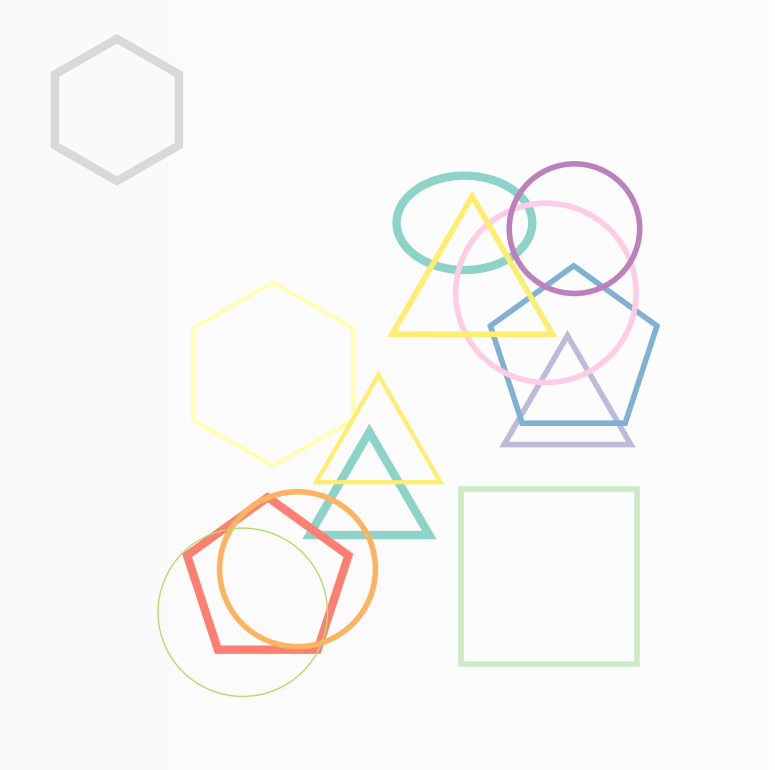[{"shape": "oval", "thickness": 3, "radius": 0.44, "center": [0.599, 0.711]}, {"shape": "triangle", "thickness": 3, "radius": 0.45, "center": [0.477, 0.35]}, {"shape": "hexagon", "thickness": 1.5, "radius": 0.6, "center": [0.352, 0.514]}, {"shape": "triangle", "thickness": 2, "radius": 0.47, "center": [0.732, 0.47]}, {"shape": "pentagon", "thickness": 3, "radius": 0.55, "center": [0.345, 0.245]}, {"shape": "pentagon", "thickness": 2, "radius": 0.56, "center": [0.74, 0.542]}, {"shape": "circle", "thickness": 2, "radius": 0.5, "center": [0.384, 0.261]}, {"shape": "circle", "thickness": 0.5, "radius": 0.55, "center": [0.313, 0.205]}, {"shape": "circle", "thickness": 2, "radius": 0.58, "center": [0.704, 0.62]}, {"shape": "hexagon", "thickness": 3, "radius": 0.46, "center": [0.151, 0.857]}, {"shape": "circle", "thickness": 2, "radius": 0.42, "center": [0.741, 0.703]}, {"shape": "square", "thickness": 2, "radius": 0.57, "center": [0.708, 0.251]}, {"shape": "triangle", "thickness": 1.5, "radius": 0.46, "center": [0.488, 0.42]}, {"shape": "triangle", "thickness": 2, "radius": 0.6, "center": [0.609, 0.626]}]